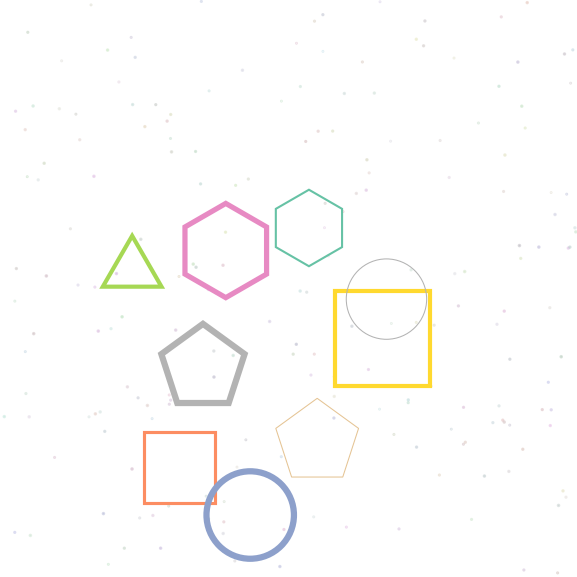[{"shape": "hexagon", "thickness": 1, "radius": 0.33, "center": [0.535, 0.604]}, {"shape": "square", "thickness": 1.5, "radius": 0.31, "center": [0.311, 0.19]}, {"shape": "circle", "thickness": 3, "radius": 0.38, "center": [0.433, 0.107]}, {"shape": "hexagon", "thickness": 2.5, "radius": 0.41, "center": [0.391, 0.565]}, {"shape": "triangle", "thickness": 2, "radius": 0.29, "center": [0.229, 0.532]}, {"shape": "square", "thickness": 2, "radius": 0.41, "center": [0.662, 0.414]}, {"shape": "pentagon", "thickness": 0.5, "radius": 0.38, "center": [0.549, 0.234]}, {"shape": "circle", "thickness": 0.5, "radius": 0.35, "center": [0.669, 0.481]}, {"shape": "pentagon", "thickness": 3, "radius": 0.38, "center": [0.351, 0.363]}]